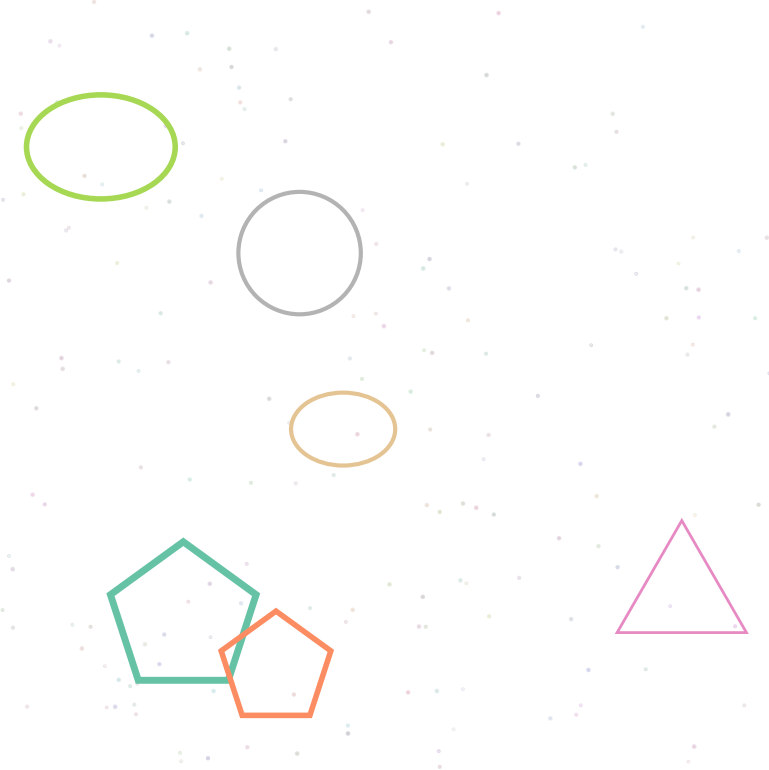[{"shape": "pentagon", "thickness": 2.5, "radius": 0.5, "center": [0.238, 0.197]}, {"shape": "pentagon", "thickness": 2, "radius": 0.37, "center": [0.358, 0.132]}, {"shape": "triangle", "thickness": 1, "radius": 0.48, "center": [0.885, 0.227]}, {"shape": "oval", "thickness": 2, "radius": 0.48, "center": [0.131, 0.809]}, {"shape": "oval", "thickness": 1.5, "radius": 0.34, "center": [0.446, 0.443]}, {"shape": "circle", "thickness": 1.5, "radius": 0.4, "center": [0.389, 0.671]}]